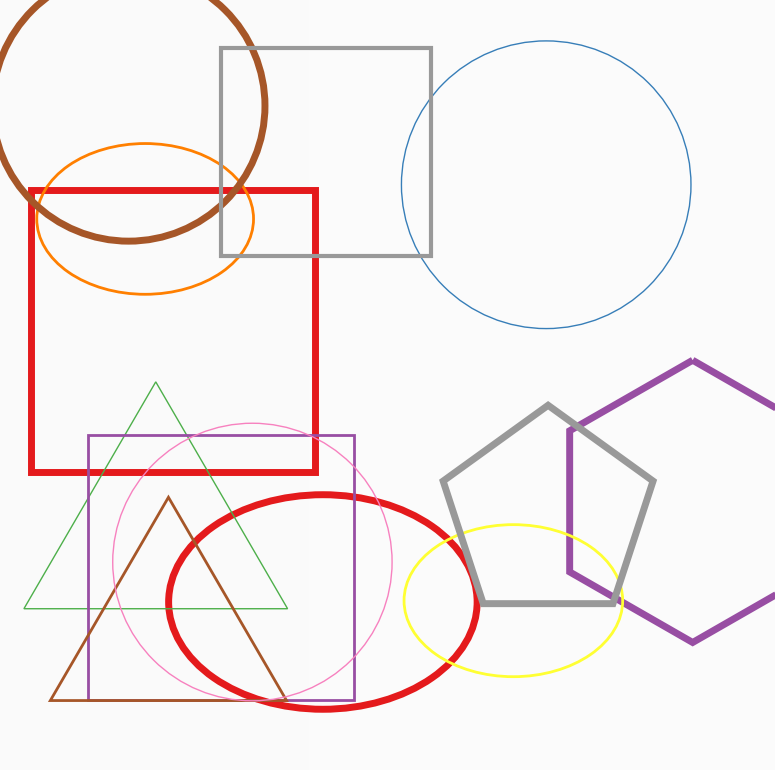[{"shape": "square", "thickness": 2.5, "radius": 0.91, "center": [0.223, 0.57]}, {"shape": "oval", "thickness": 2.5, "radius": 1.0, "center": [0.417, 0.218]}, {"shape": "circle", "thickness": 0.5, "radius": 0.93, "center": [0.705, 0.76]}, {"shape": "triangle", "thickness": 0.5, "radius": 0.98, "center": [0.201, 0.308]}, {"shape": "square", "thickness": 1, "radius": 0.86, "center": [0.285, 0.263]}, {"shape": "hexagon", "thickness": 2.5, "radius": 0.92, "center": [0.894, 0.349]}, {"shape": "oval", "thickness": 1, "radius": 0.7, "center": [0.187, 0.716]}, {"shape": "oval", "thickness": 1, "radius": 0.71, "center": [0.662, 0.22]}, {"shape": "circle", "thickness": 2.5, "radius": 0.88, "center": [0.166, 0.863]}, {"shape": "triangle", "thickness": 1, "radius": 0.88, "center": [0.217, 0.178]}, {"shape": "circle", "thickness": 0.5, "radius": 0.9, "center": [0.326, 0.27]}, {"shape": "square", "thickness": 1.5, "radius": 0.68, "center": [0.421, 0.803]}, {"shape": "pentagon", "thickness": 2.5, "radius": 0.71, "center": [0.707, 0.331]}]